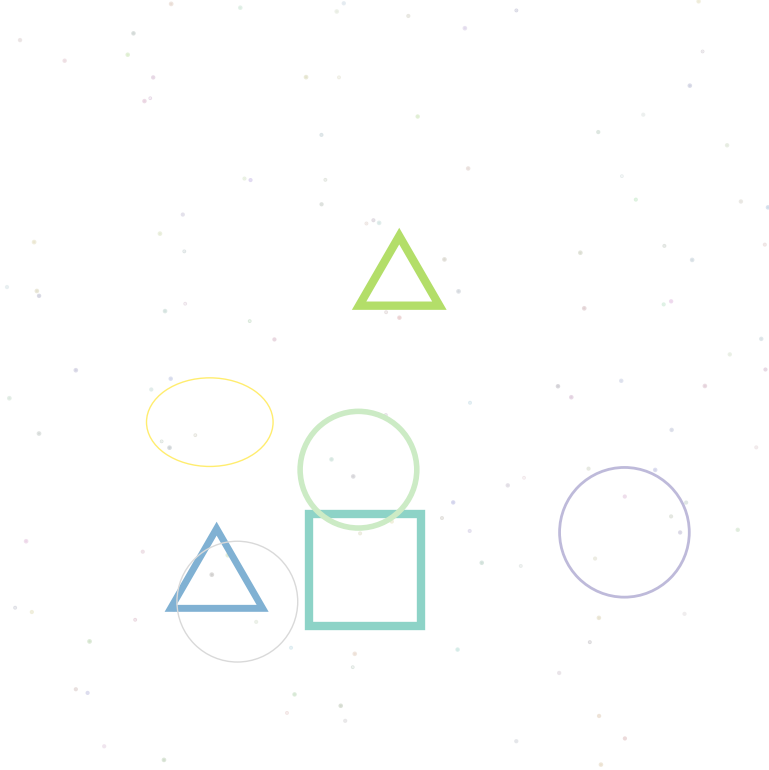[{"shape": "square", "thickness": 3, "radius": 0.36, "center": [0.474, 0.26]}, {"shape": "circle", "thickness": 1, "radius": 0.42, "center": [0.811, 0.309]}, {"shape": "triangle", "thickness": 2.5, "radius": 0.34, "center": [0.281, 0.244]}, {"shape": "triangle", "thickness": 3, "radius": 0.3, "center": [0.519, 0.633]}, {"shape": "circle", "thickness": 0.5, "radius": 0.39, "center": [0.308, 0.219]}, {"shape": "circle", "thickness": 2, "radius": 0.38, "center": [0.466, 0.39]}, {"shape": "oval", "thickness": 0.5, "radius": 0.41, "center": [0.272, 0.452]}]